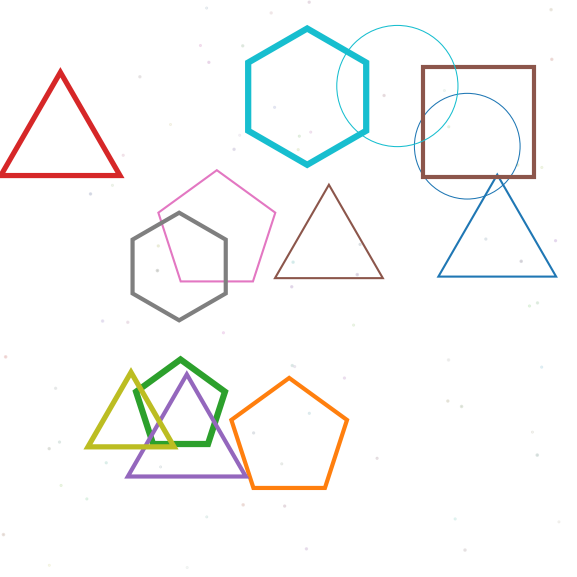[{"shape": "triangle", "thickness": 1, "radius": 0.59, "center": [0.861, 0.579]}, {"shape": "circle", "thickness": 0.5, "radius": 0.46, "center": [0.809, 0.746]}, {"shape": "pentagon", "thickness": 2, "radius": 0.53, "center": [0.501, 0.239]}, {"shape": "pentagon", "thickness": 3, "radius": 0.4, "center": [0.313, 0.296]}, {"shape": "triangle", "thickness": 2.5, "radius": 0.6, "center": [0.105, 0.755]}, {"shape": "triangle", "thickness": 2, "radius": 0.59, "center": [0.323, 0.233]}, {"shape": "square", "thickness": 2, "radius": 0.48, "center": [0.828, 0.788]}, {"shape": "triangle", "thickness": 1, "radius": 0.54, "center": [0.57, 0.571]}, {"shape": "pentagon", "thickness": 1, "radius": 0.53, "center": [0.375, 0.598]}, {"shape": "hexagon", "thickness": 2, "radius": 0.47, "center": [0.31, 0.538]}, {"shape": "triangle", "thickness": 2.5, "radius": 0.43, "center": [0.227, 0.268]}, {"shape": "hexagon", "thickness": 3, "radius": 0.59, "center": [0.532, 0.832]}, {"shape": "circle", "thickness": 0.5, "radius": 0.52, "center": [0.688, 0.85]}]